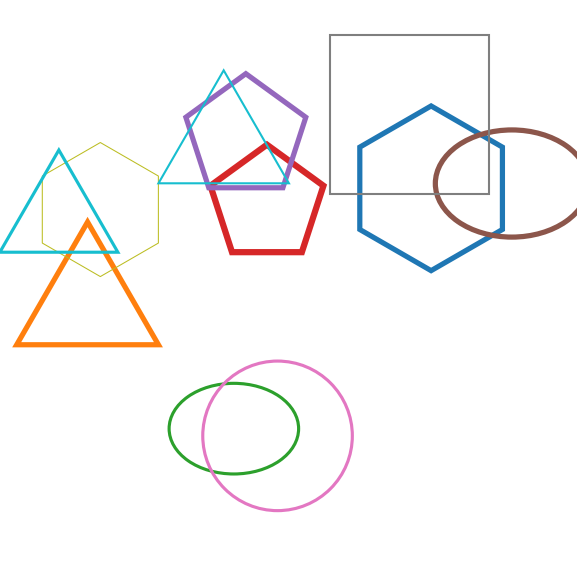[{"shape": "hexagon", "thickness": 2.5, "radius": 0.71, "center": [0.747, 0.673]}, {"shape": "triangle", "thickness": 2.5, "radius": 0.71, "center": [0.152, 0.473]}, {"shape": "oval", "thickness": 1.5, "radius": 0.56, "center": [0.405, 0.257]}, {"shape": "pentagon", "thickness": 3, "radius": 0.51, "center": [0.462, 0.646]}, {"shape": "pentagon", "thickness": 2.5, "radius": 0.55, "center": [0.426, 0.762]}, {"shape": "oval", "thickness": 2.5, "radius": 0.66, "center": [0.886, 0.681]}, {"shape": "circle", "thickness": 1.5, "radius": 0.65, "center": [0.481, 0.244]}, {"shape": "square", "thickness": 1, "radius": 0.69, "center": [0.709, 0.802]}, {"shape": "hexagon", "thickness": 0.5, "radius": 0.58, "center": [0.174, 0.636]}, {"shape": "triangle", "thickness": 1, "radius": 0.65, "center": [0.387, 0.747]}, {"shape": "triangle", "thickness": 1.5, "radius": 0.59, "center": [0.102, 0.621]}]